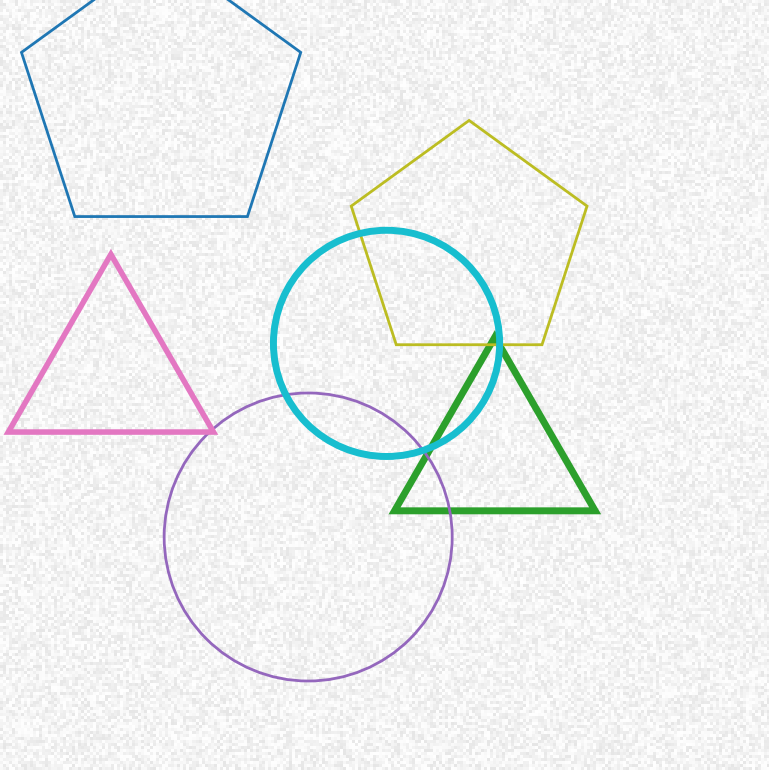[{"shape": "pentagon", "thickness": 1, "radius": 0.95, "center": [0.209, 0.873]}, {"shape": "triangle", "thickness": 2.5, "radius": 0.75, "center": [0.643, 0.412]}, {"shape": "circle", "thickness": 1, "radius": 0.94, "center": [0.4, 0.303]}, {"shape": "triangle", "thickness": 2, "radius": 0.77, "center": [0.144, 0.516]}, {"shape": "pentagon", "thickness": 1, "radius": 0.81, "center": [0.609, 0.683]}, {"shape": "circle", "thickness": 2.5, "radius": 0.73, "center": [0.502, 0.554]}]